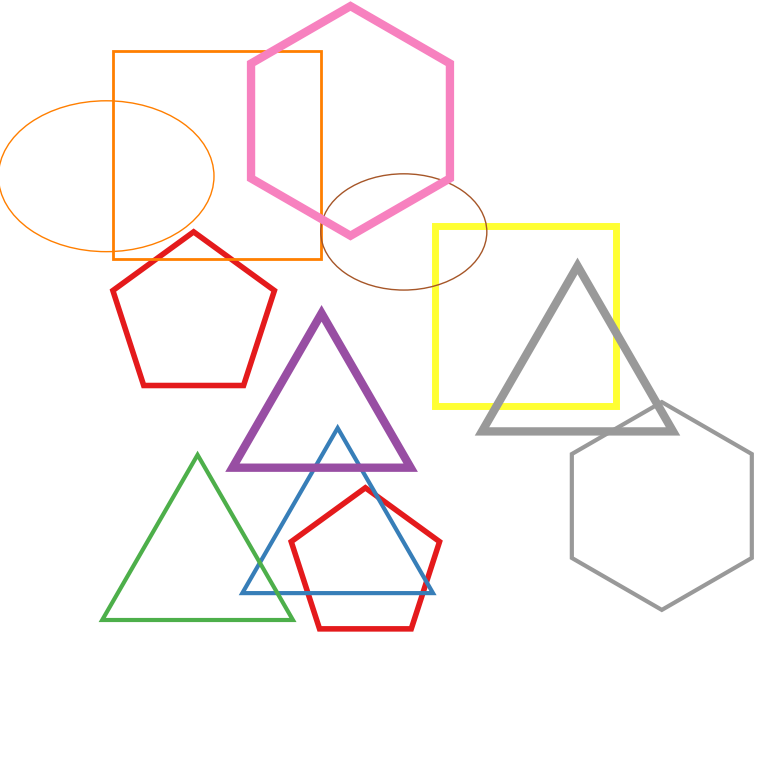[{"shape": "pentagon", "thickness": 2, "radius": 0.51, "center": [0.475, 0.265]}, {"shape": "pentagon", "thickness": 2, "radius": 0.55, "center": [0.251, 0.589]}, {"shape": "triangle", "thickness": 1.5, "radius": 0.71, "center": [0.439, 0.301]}, {"shape": "triangle", "thickness": 1.5, "radius": 0.71, "center": [0.257, 0.266]}, {"shape": "triangle", "thickness": 3, "radius": 0.67, "center": [0.418, 0.459]}, {"shape": "square", "thickness": 1, "radius": 0.68, "center": [0.281, 0.799]}, {"shape": "oval", "thickness": 0.5, "radius": 0.7, "center": [0.138, 0.771]}, {"shape": "square", "thickness": 2.5, "radius": 0.59, "center": [0.682, 0.59]}, {"shape": "oval", "thickness": 0.5, "radius": 0.54, "center": [0.524, 0.699]}, {"shape": "hexagon", "thickness": 3, "radius": 0.75, "center": [0.455, 0.843]}, {"shape": "triangle", "thickness": 3, "radius": 0.72, "center": [0.75, 0.511]}, {"shape": "hexagon", "thickness": 1.5, "radius": 0.67, "center": [0.86, 0.343]}]